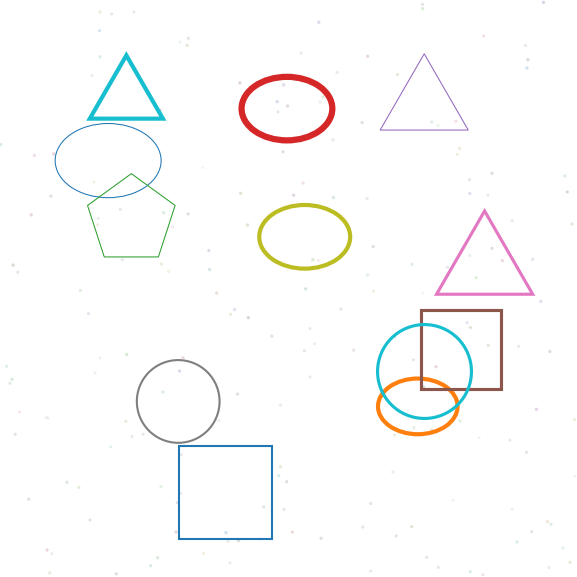[{"shape": "oval", "thickness": 0.5, "radius": 0.46, "center": [0.187, 0.721]}, {"shape": "square", "thickness": 1, "radius": 0.4, "center": [0.391, 0.146]}, {"shape": "oval", "thickness": 2, "radius": 0.34, "center": [0.723, 0.295]}, {"shape": "pentagon", "thickness": 0.5, "radius": 0.4, "center": [0.227, 0.619]}, {"shape": "oval", "thickness": 3, "radius": 0.39, "center": [0.497, 0.811]}, {"shape": "triangle", "thickness": 0.5, "radius": 0.44, "center": [0.735, 0.818]}, {"shape": "square", "thickness": 1.5, "radius": 0.34, "center": [0.798, 0.394]}, {"shape": "triangle", "thickness": 1.5, "radius": 0.48, "center": [0.839, 0.538]}, {"shape": "circle", "thickness": 1, "radius": 0.36, "center": [0.309, 0.304]}, {"shape": "oval", "thickness": 2, "radius": 0.39, "center": [0.528, 0.589]}, {"shape": "circle", "thickness": 1.5, "radius": 0.41, "center": [0.735, 0.356]}, {"shape": "triangle", "thickness": 2, "radius": 0.37, "center": [0.219, 0.83]}]